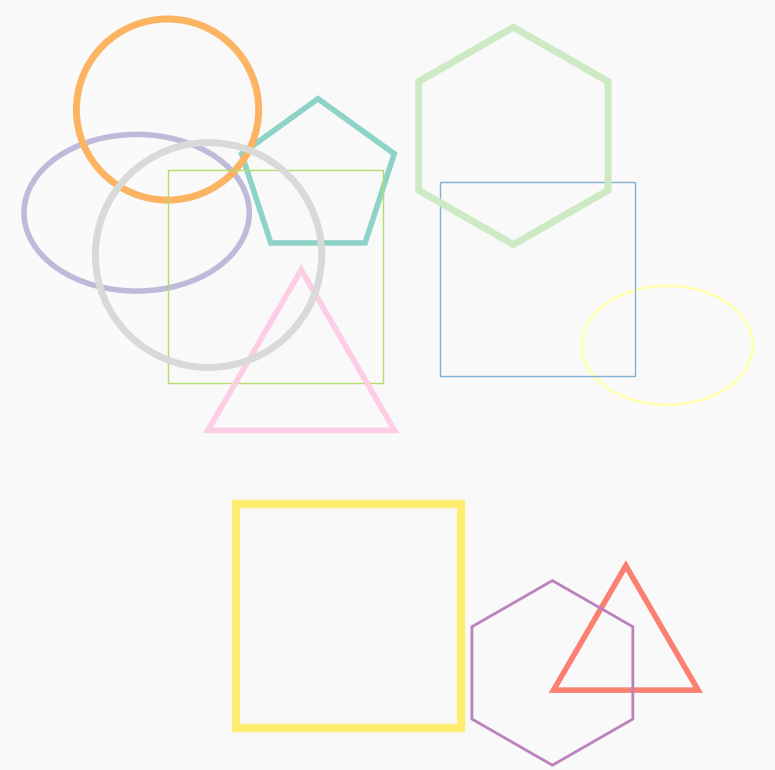[{"shape": "pentagon", "thickness": 2, "radius": 0.52, "center": [0.41, 0.768]}, {"shape": "oval", "thickness": 1, "radius": 0.55, "center": [0.861, 0.552]}, {"shape": "oval", "thickness": 2, "radius": 0.73, "center": [0.176, 0.724]}, {"shape": "triangle", "thickness": 2, "radius": 0.54, "center": [0.808, 0.158]}, {"shape": "square", "thickness": 0.5, "radius": 0.63, "center": [0.694, 0.637]}, {"shape": "circle", "thickness": 2.5, "radius": 0.59, "center": [0.216, 0.858]}, {"shape": "square", "thickness": 0.5, "radius": 0.69, "center": [0.356, 0.641]}, {"shape": "triangle", "thickness": 2, "radius": 0.7, "center": [0.389, 0.511]}, {"shape": "circle", "thickness": 2.5, "radius": 0.73, "center": [0.269, 0.669]}, {"shape": "hexagon", "thickness": 1, "radius": 0.6, "center": [0.713, 0.126]}, {"shape": "hexagon", "thickness": 2.5, "radius": 0.71, "center": [0.662, 0.823]}, {"shape": "square", "thickness": 3, "radius": 0.73, "center": [0.449, 0.2]}]